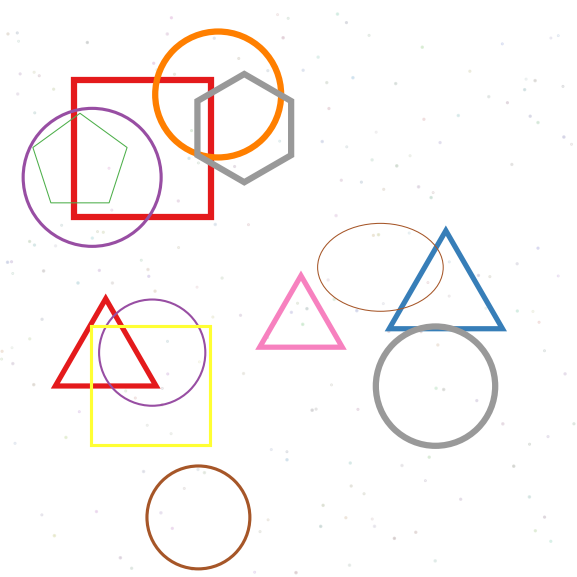[{"shape": "square", "thickness": 3, "radius": 0.59, "center": [0.247, 0.742]}, {"shape": "triangle", "thickness": 2.5, "radius": 0.5, "center": [0.183, 0.381]}, {"shape": "triangle", "thickness": 2.5, "radius": 0.57, "center": [0.772, 0.487]}, {"shape": "pentagon", "thickness": 0.5, "radius": 0.43, "center": [0.138, 0.717]}, {"shape": "circle", "thickness": 1.5, "radius": 0.6, "center": [0.16, 0.692]}, {"shape": "circle", "thickness": 1, "radius": 0.46, "center": [0.264, 0.389]}, {"shape": "circle", "thickness": 3, "radius": 0.55, "center": [0.378, 0.836]}, {"shape": "square", "thickness": 1.5, "radius": 0.51, "center": [0.26, 0.332]}, {"shape": "oval", "thickness": 0.5, "radius": 0.54, "center": [0.659, 0.536]}, {"shape": "circle", "thickness": 1.5, "radius": 0.45, "center": [0.344, 0.103]}, {"shape": "triangle", "thickness": 2.5, "radius": 0.41, "center": [0.521, 0.439]}, {"shape": "circle", "thickness": 3, "radius": 0.52, "center": [0.754, 0.33]}, {"shape": "hexagon", "thickness": 3, "radius": 0.47, "center": [0.423, 0.777]}]